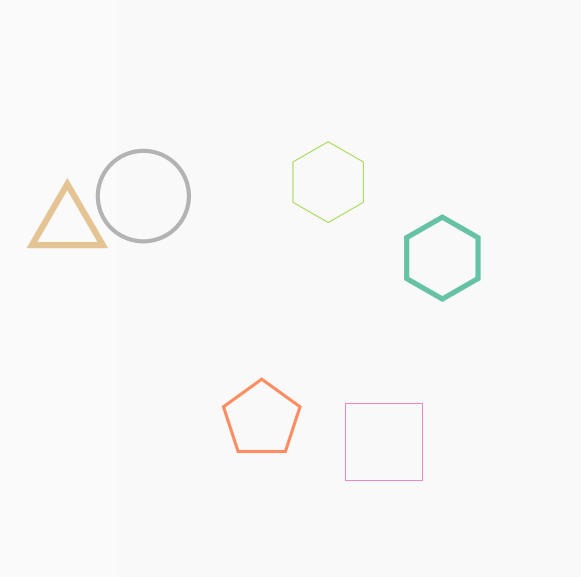[{"shape": "hexagon", "thickness": 2.5, "radius": 0.35, "center": [0.761, 0.552]}, {"shape": "pentagon", "thickness": 1.5, "radius": 0.35, "center": [0.45, 0.273]}, {"shape": "square", "thickness": 0.5, "radius": 0.33, "center": [0.66, 0.234]}, {"shape": "hexagon", "thickness": 0.5, "radius": 0.35, "center": [0.565, 0.684]}, {"shape": "triangle", "thickness": 3, "radius": 0.35, "center": [0.116, 0.61]}, {"shape": "circle", "thickness": 2, "radius": 0.39, "center": [0.247, 0.66]}]